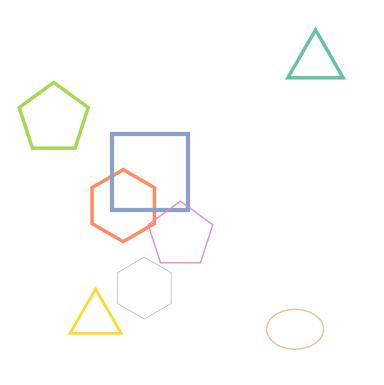[{"shape": "triangle", "thickness": 2.5, "radius": 0.41, "center": [0.82, 0.839]}, {"shape": "hexagon", "thickness": 2.5, "radius": 0.47, "center": [0.32, 0.466]}, {"shape": "square", "thickness": 3, "radius": 0.49, "center": [0.39, 0.553]}, {"shape": "pentagon", "thickness": 1, "radius": 0.44, "center": [0.469, 0.389]}, {"shape": "pentagon", "thickness": 2.5, "radius": 0.47, "center": [0.14, 0.691]}, {"shape": "triangle", "thickness": 2, "radius": 0.38, "center": [0.248, 0.173]}, {"shape": "oval", "thickness": 1, "radius": 0.37, "center": [0.766, 0.145]}, {"shape": "hexagon", "thickness": 0.5, "radius": 0.4, "center": [0.375, 0.252]}]